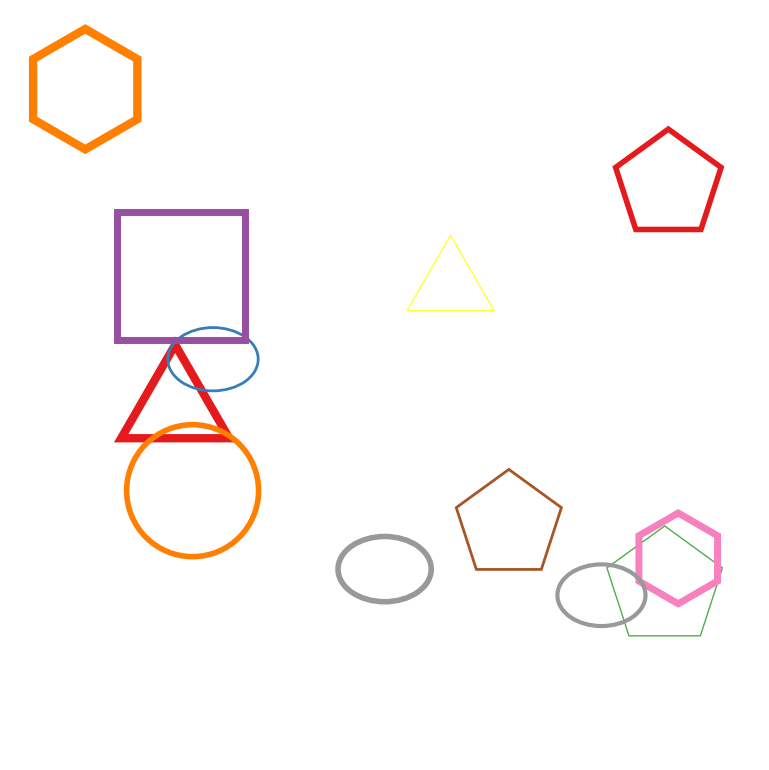[{"shape": "pentagon", "thickness": 2, "radius": 0.36, "center": [0.868, 0.76]}, {"shape": "triangle", "thickness": 3, "radius": 0.4, "center": [0.228, 0.471]}, {"shape": "oval", "thickness": 1, "radius": 0.29, "center": [0.277, 0.533]}, {"shape": "pentagon", "thickness": 0.5, "radius": 0.39, "center": [0.863, 0.238]}, {"shape": "square", "thickness": 2.5, "radius": 0.42, "center": [0.235, 0.642]}, {"shape": "circle", "thickness": 2, "radius": 0.43, "center": [0.25, 0.363]}, {"shape": "hexagon", "thickness": 3, "radius": 0.39, "center": [0.111, 0.884]}, {"shape": "triangle", "thickness": 0.5, "radius": 0.33, "center": [0.585, 0.629]}, {"shape": "pentagon", "thickness": 1, "radius": 0.36, "center": [0.661, 0.319]}, {"shape": "hexagon", "thickness": 2.5, "radius": 0.29, "center": [0.881, 0.275]}, {"shape": "oval", "thickness": 2, "radius": 0.3, "center": [0.5, 0.261]}, {"shape": "oval", "thickness": 1.5, "radius": 0.29, "center": [0.781, 0.227]}]